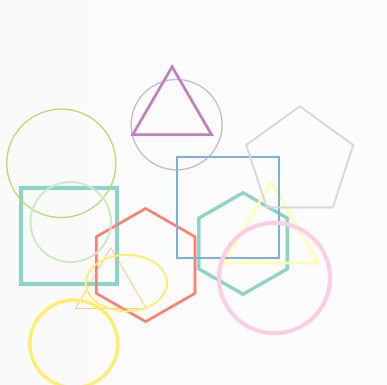[{"shape": "hexagon", "thickness": 2.5, "radius": 0.66, "center": [0.627, 0.368]}, {"shape": "square", "thickness": 3, "radius": 0.62, "center": [0.178, 0.387]}, {"shape": "triangle", "thickness": 2, "radius": 0.7, "center": [0.7, 0.387]}, {"shape": "circle", "thickness": 1, "radius": 0.59, "center": [0.456, 0.676]}, {"shape": "hexagon", "thickness": 2, "radius": 0.73, "center": [0.376, 0.312]}, {"shape": "square", "thickness": 1.5, "radius": 0.65, "center": [0.588, 0.462]}, {"shape": "triangle", "thickness": 0.5, "radius": 0.53, "center": [0.286, 0.251]}, {"shape": "circle", "thickness": 1, "radius": 0.7, "center": [0.158, 0.576]}, {"shape": "circle", "thickness": 3, "radius": 0.72, "center": [0.708, 0.278]}, {"shape": "pentagon", "thickness": 1.5, "radius": 0.73, "center": [0.774, 0.579]}, {"shape": "triangle", "thickness": 2, "radius": 0.59, "center": [0.444, 0.709]}, {"shape": "circle", "thickness": 1.5, "radius": 0.52, "center": [0.182, 0.423]}, {"shape": "oval", "thickness": 1.5, "radius": 0.52, "center": [0.326, 0.265]}, {"shape": "circle", "thickness": 2.5, "radius": 0.57, "center": [0.191, 0.107]}]